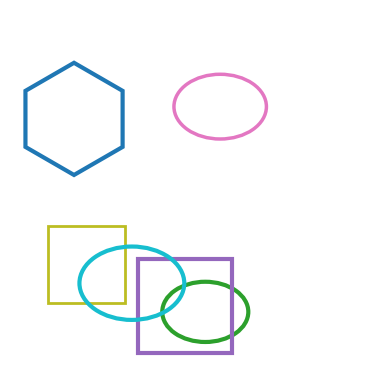[{"shape": "hexagon", "thickness": 3, "radius": 0.73, "center": [0.192, 0.691]}, {"shape": "oval", "thickness": 3, "radius": 0.56, "center": [0.533, 0.19]}, {"shape": "square", "thickness": 3, "radius": 0.61, "center": [0.481, 0.206]}, {"shape": "oval", "thickness": 2.5, "radius": 0.6, "center": [0.572, 0.723]}, {"shape": "square", "thickness": 2, "radius": 0.5, "center": [0.224, 0.313]}, {"shape": "oval", "thickness": 3, "radius": 0.68, "center": [0.343, 0.264]}]